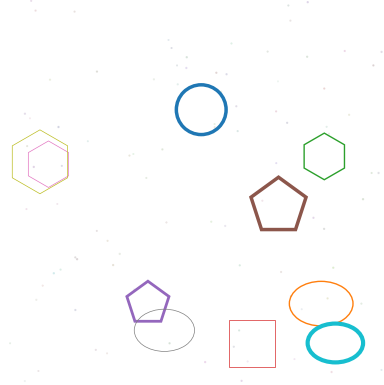[{"shape": "circle", "thickness": 2.5, "radius": 0.32, "center": [0.523, 0.715]}, {"shape": "oval", "thickness": 1, "radius": 0.41, "center": [0.834, 0.211]}, {"shape": "hexagon", "thickness": 1, "radius": 0.3, "center": [0.842, 0.594]}, {"shape": "square", "thickness": 0.5, "radius": 0.3, "center": [0.655, 0.107]}, {"shape": "pentagon", "thickness": 2, "radius": 0.29, "center": [0.384, 0.212]}, {"shape": "pentagon", "thickness": 2.5, "radius": 0.38, "center": [0.723, 0.465]}, {"shape": "hexagon", "thickness": 0.5, "radius": 0.3, "center": [0.126, 0.573]}, {"shape": "oval", "thickness": 0.5, "radius": 0.39, "center": [0.427, 0.142]}, {"shape": "hexagon", "thickness": 0.5, "radius": 0.41, "center": [0.104, 0.58]}, {"shape": "oval", "thickness": 3, "radius": 0.36, "center": [0.871, 0.109]}]